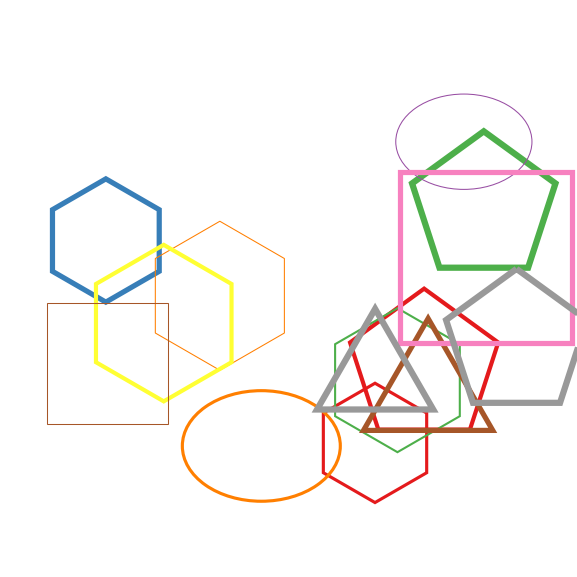[{"shape": "hexagon", "thickness": 1.5, "radius": 0.52, "center": [0.649, 0.232]}, {"shape": "pentagon", "thickness": 2, "radius": 0.67, "center": [0.734, 0.364]}, {"shape": "hexagon", "thickness": 2.5, "radius": 0.53, "center": [0.183, 0.583]}, {"shape": "pentagon", "thickness": 3, "radius": 0.65, "center": [0.838, 0.641]}, {"shape": "hexagon", "thickness": 1, "radius": 0.62, "center": [0.688, 0.341]}, {"shape": "oval", "thickness": 0.5, "radius": 0.59, "center": [0.803, 0.754]}, {"shape": "hexagon", "thickness": 0.5, "radius": 0.65, "center": [0.381, 0.487]}, {"shape": "oval", "thickness": 1.5, "radius": 0.68, "center": [0.453, 0.227]}, {"shape": "hexagon", "thickness": 2, "radius": 0.68, "center": [0.284, 0.44]}, {"shape": "triangle", "thickness": 2.5, "radius": 0.65, "center": [0.741, 0.318]}, {"shape": "square", "thickness": 0.5, "radius": 0.52, "center": [0.186, 0.37]}, {"shape": "square", "thickness": 2.5, "radius": 0.74, "center": [0.842, 0.553]}, {"shape": "triangle", "thickness": 3, "radius": 0.58, "center": [0.65, 0.348]}, {"shape": "pentagon", "thickness": 3, "radius": 0.64, "center": [0.894, 0.405]}]